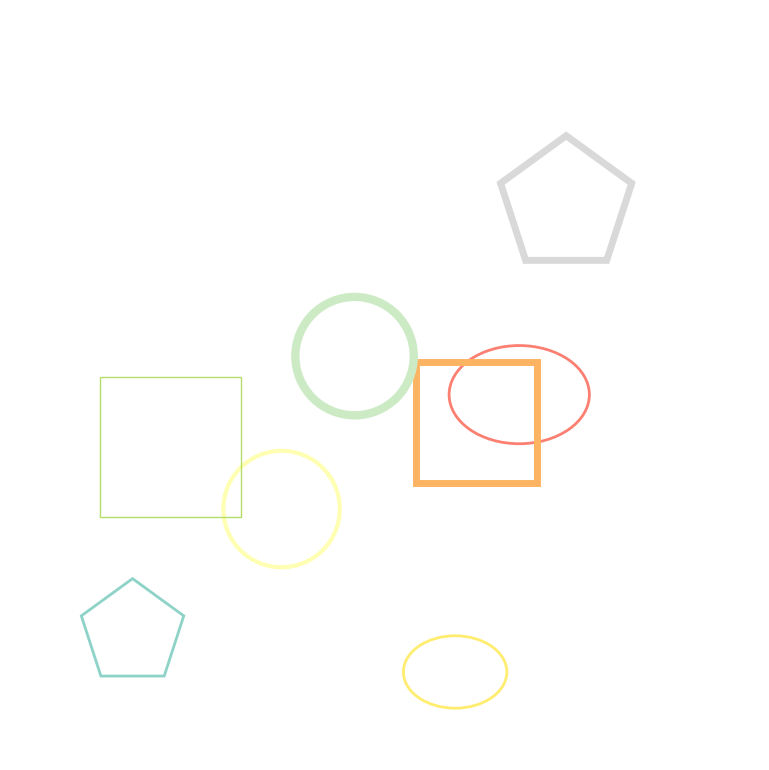[{"shape": "pentagon", "thickness": 1, "radius": 0.35, "center": [0.172, 0.179]}, {"shape": "circle", "thickness": 1.5, "radius": 0.38, "center": [0.366, 0.339]}, {"shape": "oval", "thickness": 1, "radius": 0.46, "center": [0.674, 0.487]}, {"shape": "square", "thickness": 2.5, "radius": 0.39, "center": [0.619, 0.451]}, {"shape": "square", "thickness": 0.5, "radius": 0.46, "center": [0.222, 0.419]}, {"shape": "pentagon", "thickness": 2.5, "radius": 0.45, "center": [0.735, 0.734]}, {"shape": "circle", "thickness": 3, "radius": 0.38, "center": [0.46, 0.538]}, {"shape": "oval", "thickness": 1, "radius": 0.34, "center": [0.591, 0.127]}]